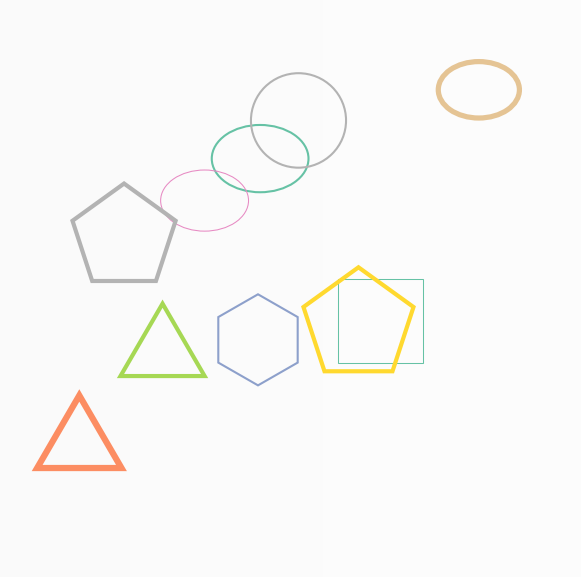[{"shape": "oval", "thickness": 1, "radius": 0.42, "center": [0.448, 0.725]}, {"shape": "square", "thickness": 0.5, "radius": 0.37, "center": [0.655, 0.443]}, {"shape": "triangle", "thickness": 3, "radius": 0.42, "center": [0.136, 0.231]}, {"shape": "hexagon", "thickness": 1, "radius": 0.39, "center": [0.444, 0.411]}, {"shape": "oval", "thickness": 0.5, "radius": 0.38, "center": [0.352, 0.652]}, {"shape": "triangle", "thickness": 2, "radius": 0.42, "center": [0.28, 0.39]}, {"shape": "pentagon", "thickness": 2, "radius": 0.5, "center": [0.617, 0.437]}, {"shape": "oval", "thickness": 2.5, "radius": 0.35, "center": [0.824, 0.844]}, {"shape": "pentagon", "thickness": 2, "radius": 0.47, "center": [0.213, 0.588]}, {"shape": "circle", "thickness": 1, "radius": 0.41, "center": [0.514, 0.791]}]